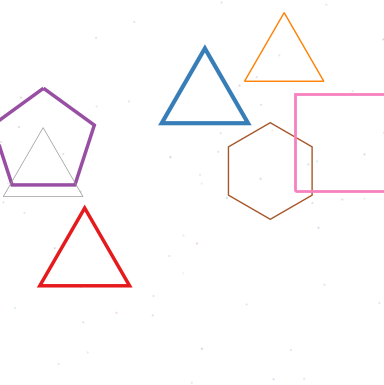[{"shape": "triangle", "thickness": 2.5, "radius": 0.67, "center": [0.22, 0.325]}, {"shape": "triangle", "thickness": 3, "radius": 0.65, "center": [0.532, 0.745]}, {"shape": "pentagon", "thickness": 2.5, "radius": 0.69, "center": [0.113, 0.632]}, {"shape": "triangle", "thickness": 1, "radius": 0.59, "center": [0.738, 0.848]}, {"shape": "hexagon", "thickness": 1, "radius": 0.63, "center": [0.702, 0.556]}, {"shape": "square", "thickness": 2, "radius": 0.63, "center": [0.892, 0.63]}, {"shape": "triangle", "thickness": 0.5, "radius": 0.6, "center": [0.112, 0.549]}]